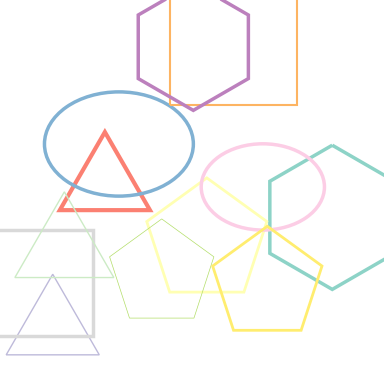[{"shape": "hexagon", "thickness": 2.5, "radius": 0.94, "center": [0.863, 0.436]}, {"shape": "pentagon", "thickness": 2, "radius": 0.82, "center": [0.537, 0.374]}, {"shape": "triangle", "thickness": 1, "radius": 0.7, "center": [0.137, 0.148]}, {"shape": "triangle", "thickness": 3, "radius": 0.68, "center": [0.272, 0.522]}, {"shape": "oval", "thickness": 2.5, "radius": 0.97, "center": [0.309, 0.626]}, {"shape": "square", "thickness": 1.5, "radius": 0.82, "center": [0.606, 0.893]}, {"shape": "pentagon", "thickness": 0.5, "radius": 0.71, "center": [0.42, 0.289]}, {"shape": "oval", "thickness": 2.5, "radius": 0.8, "center": [0.683, 0.514]}, {"shape": "square", "thickness": 2.5, "radius": 0.69, "center": [0.104, 0.265]}, {"shape": "hexagon", "thickness": 2.5, "radius": 0.83, "center": [0.502, 0.878]}, {"shape": "triangle", "thickness": 1, "radius": 0.74, "center": [0.167, 0.353]}, {"shape": "pentagon", "thickness": 2, "radius": 0.75, "center": [0.694, 0.263]}]